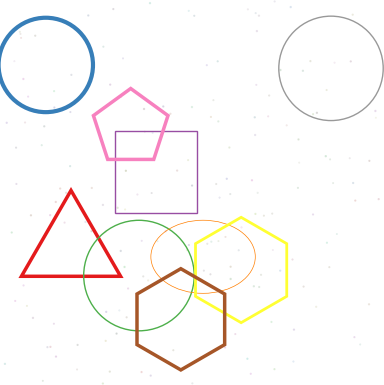[{"shape": "triangle", "thickness": 2.5, "radius": 0.74, "center": [0.184, 0.357]}, {"shape": "circle", "thickness": 3, "radius": 0.61, "center": [0.119, 0.831]}, {"shape": "circle", "thickness": 1, "radius": 0.72, "center": [0.361, 0.284]}, {"shape": "square", "thickness": 1, "radius": 0.53, "center": [0.404, 0.553]}, {"shape": "oval", "thickness": 0.5, "radius": 0.68, "center": [0.527, 0.333]}, {"shape": "hexagon", "thickness": 2, "radius": 0.68, "center": [0.626, 0.299]}, {"shape": "hexagon", "thickness": 2.5, "radius": 0.66, "center": [0.47, 0.171]}, {"shape": "pentagon", "thickness": 2.5, "radius": 0.51, "center": [0.34, 0.668]}, {"shape": "circle", "thickness": 1, "radius": 0.68, "center": [0.86, 0.822]}]